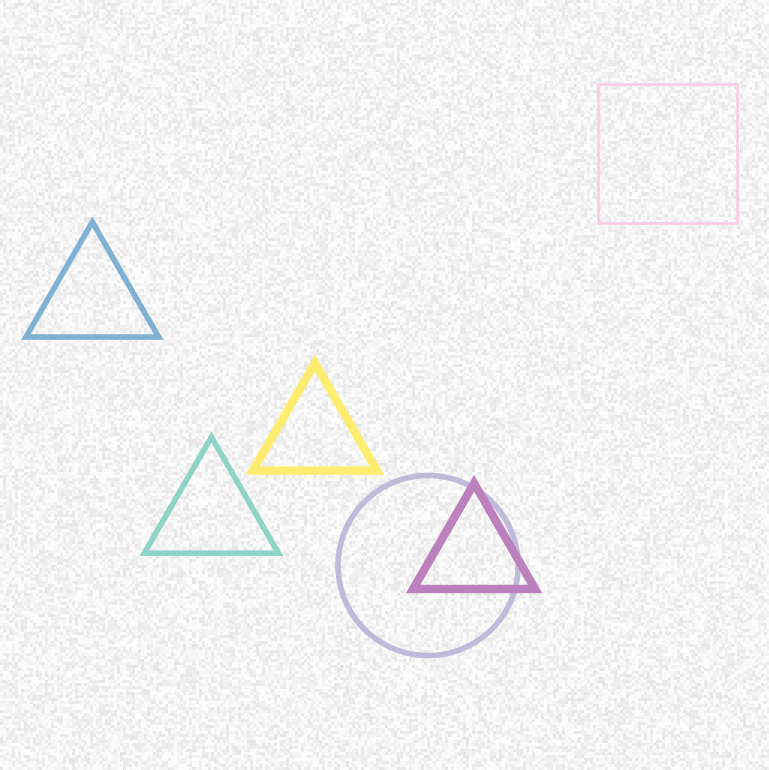[{"shape": "triangle", "thickness": 2, "radius": 0.5, "center": [0.275, 0.332]}, {"shape": "circle", "thickness": 2, "radius": 0.58, "center": [0.556, 0.266]}, {"shape": "triangle", "thickness": 2, "radius": 0.5, "center": [0.12, 0.612]}, {"shape": "square", "thickness": 1, "radius": 0.45, "center": [0.867, 0.801]}, {"shape": "triangle", "thickness": 3, "radius": 0.46, "center": [0.616, 0.281]}, {"shape": "triangle", "thickness": 3, "radius": 0.47, "center": [0.409, 0.435]}]